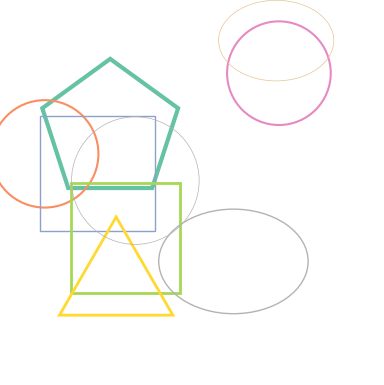[{"shape": "pentagon", "thickness": 3, "radius": 0.93, "center": [0.286, 0.662]}, {"shape": "circle", "thickness": 1.5, "radius": 0.7, "center": [0.116, 0.6]}, {"shape": "square", "thickness": 1, "radius": 0.75, "center": [0.253, 0.549]}, {"shape": "circle", "thickness": 1.5, "radius": 0.67, "center": [0.724, 0.81]}, {"shape": "square", "thickness": 2, "radius": 0.71, "center": [0.326, 0.382]}, {"shape": "triangle", "thickness": 2, "radius": 0.85, "center": [0.302, 0.266]}, {"shape": "oval", "thickness": 0.5, "radius": 0.75, "center": [0.717, 0.895]}, {"shape": "oval", "thickness": 1, "radius": 0.97, "center": [0.606, 0.321]}, {"shape": "circle", "thickness": 0.5, "radius": 0.83, "center": [0.352, 0.531]}]